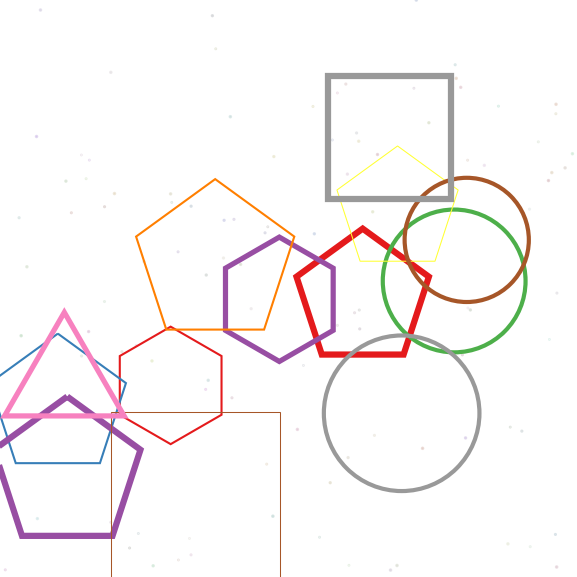[{"shape": "pentagon", "thickness": 3, "radius": 0.6, "center": [0.628, 0.483]}, {"shape": "hexagon", "thickness": 1, "radius": 0.51, "center": [0.296, 0.332]}, {"shape": "pentagon", "thickness": 1, "radius": 0.62, "center": [0.1, 0.297]}, {"shape": "circle", "thickness": 2, "radius": 0.62, "center": [0.786, 0.513]}, {"shape": "hexagon", "thickness": 2.5, "radius": 0.54, "center": [0.484, 0.481]}, {"shape": "pentagon", "thickness": 3, "radius": 0.67, "center": [0.116, 0.179]}, {"shape": "pentagon", "thickness": 1, "radius": 0.72, "center": [0.373, 0.545]}, {"shape": "pentagon", "thickness": 0.5, "radius": 0.55, "center": [0.688, 0.636]}, {"shape": "square", "thickness": 0.5, "radius": 0.73, "center": [0.338, 0.139]}, {"shape": "circle", "thickness": 2, "radius": 0.54, "center": [0.808, 0.584]}, {"shape": "triangle", "thickness": 2.5, "radius": 0.6, "center": [0.111, 0.339]}, {"shape": "circle", "thickness": 2, "radius": 0.67, "center": [0.695, 0.284]}, {"shape": "square", "thickness": 3, "radius": 0.53, "center": [0.674, 0.761]}]